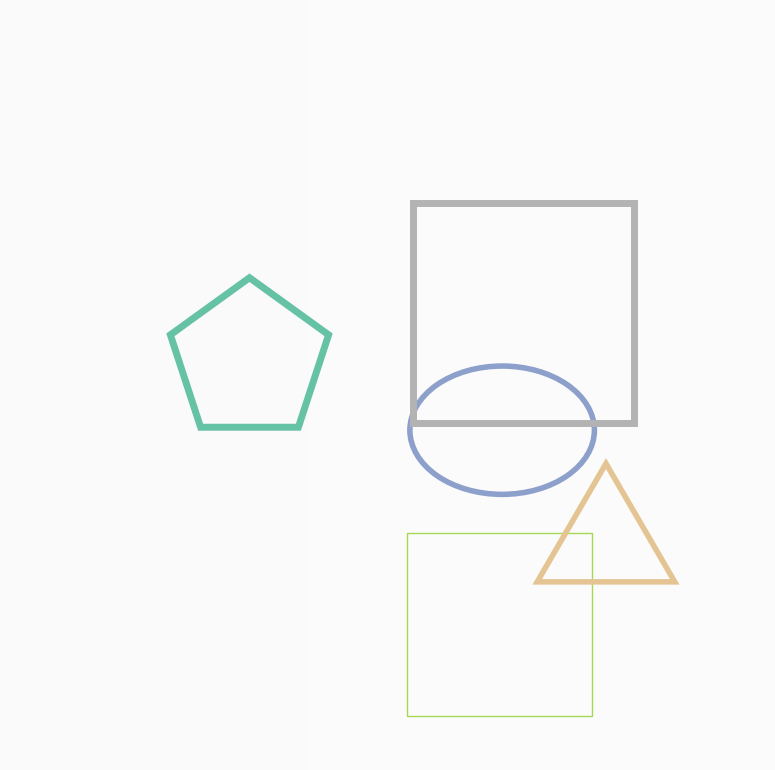[{"shape": "pentagon", "thickness": 2.5, "radius": 0.54, "center": [0.322, 0.532]}, {"shape": "oval", "thickness": 2, "radius": 0.6, "center": [0.648, 0.441]}, {"shape": "square", "thickness": 0.5, "radius": 0.6, "center": [0.645, 0.189]}, {"shape": "triangle", "thickness": 2, "radius": 0.51, "center": [0.782, 0.296]}, {"shape": "square", "thickness": 2.5, "radius": 0.71, "center": [0.675, 0.593]}]